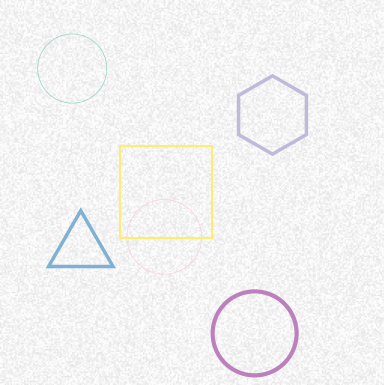[{"shape": "circle", "thickness": 0.5, "radius": 0.45, "center": [0.188, 0.822]}, {"shape": "hexagon", "thickness": 2.5, "radius": 0.51, "center": [0.708, 0.701]}, {"shape": "triangle", "thickness": 2.5, "radius": 0.48, "center": [0.21, 0.356]}, {"shape": "circle", "thickness": 0.5, "radius": 0.49, "center": [0.427, 0.385]}, {"shape": "circle", "thickness": 3, "radius": 0.55, "center": [0.661, 0.134]}, {"shape": "square", "thickness": 1.5, "radius": 0.6, "center": [0.432, 0.501]}]